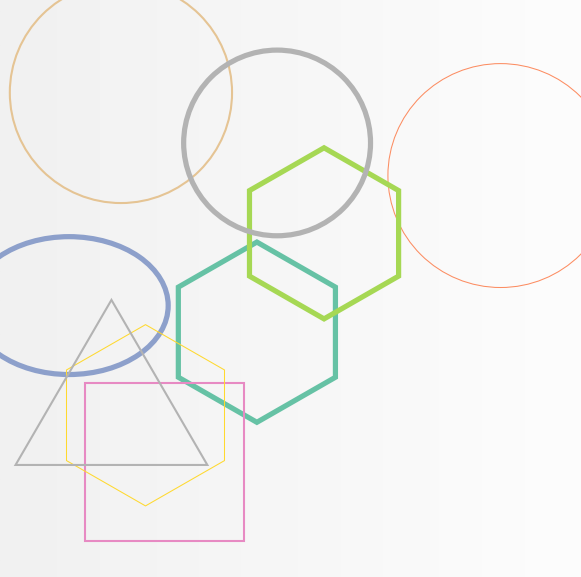[{"shape": "hexagon", "thickness": 2.5, "radius": 0.78, "center": [0.442, 0.424]}, {"shape": "circle", "thickness": 0.5, "radius": 0.97, "center": [0.861, 0.695]}, {"shape": "oval", "thickness": 2.5, "radius": 0.85, "center": [0.119, 0.47]}, {"shape": "square", "thickness": 1, "radius": 0.68, "center": [0.283, 0.199]}, {"shape": "hexagon", "thickness": 2.5, "radius": 0.74, "center": [0.557, 0.595]}, {"shape": "hexagon", "thickness": 0.5, "radius": 0.78, "center": [0.25, 0.28]}, {"shape": "circle", "thickness": 1, "radius": 0.96, "center": [0.208, 0.839]}, {"shape": "triangle", "thickness": 1, "radius": 0.95, "center": [0.192, 0.289]}, {"shape": "circle", "thickness": 2.5, "radius": 0.8, "center": [0.477, 0.752]}]